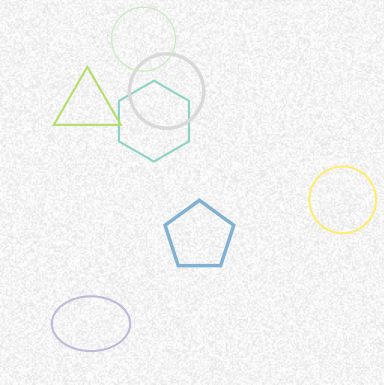[{"shape": "hexagon", "thickness": 1.5, "radius": 0.53, "center": [0.4, 0.685]}, {"shape": "oval", "thickness": 1.5, "radius": 0.51, "center": [0.236, 0.159]}, {"shape": "pentagon", "thickness": 2.5, "radius": 0.47, "center": [0.518, 0.386]}, {"shape": "triangle", "thickness": 1.5, "radius": 0.5, "center": [0.227, 0.726]}, {"shape": "circle", "thickness": 2.5, "radius": 0.48, "center": [0.433, 0.763]}, {"shape": "circle", "thickness": 1, "radius": 0.41, "center": [0.373, 0.898]}, {"shape": "circle", "thickness": 1.5, "radius": 0.43, "center": [0.89, 0.481]}]